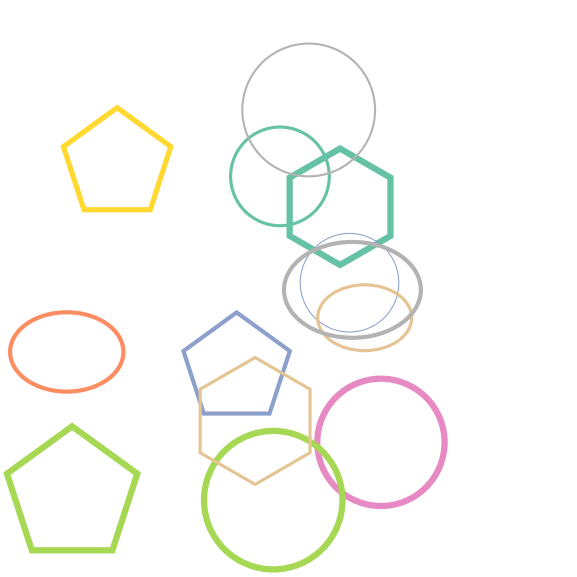[{"shape": "circle", "thickness": 1.5, "radius": 0.43, "center": [0.485, 0.694]}, {"shape": "hexagon", "thickness": 3, "radius": 0.5, "center": [0.589, 0.641]}, {"shape": "oval", "thickness": 2, "radius": 0.49, "center": [0.116, 0.39]}, {"shape": "circle", "thickness": 0.5, "radius": 0.43, "center": [0.605, 0.51]}, {"shape": "pentagon", "thickness": 2, "radius": 0.48, "center": [0.41, 0.361]}, {"shape": "circle", "thickness": 3, "radius": 0.55, "center": [0.66, 0.233]}, {"shape": "pentagon", "thickness": 3, "radius": 0.59, "center": [0.125, 0.142]}, {"shape": "circle", "thickness": 3, "radius": 0.6, "center": [0.473, 0.133]}, {"shape": "pentagon", "thickness": 2.5, "radius": 0.49, "center": [0.203, 0.715]}, {"shape": "oval", "thickness": 1.5, "radius": 0.41, "center": [0.631, 0.449]}, {"shape": "hexagon", "thickness": 1.5, "radius": 0.55, "center": [0.442, 0.27]}, {"shape": "oval", "thickness": 2, "radius": 0.59, "center": [0.61, 0.497]}, {"shape": "circle", "thickness": 1, "radius": 0.57, "center": [0.535, 0.809]}]